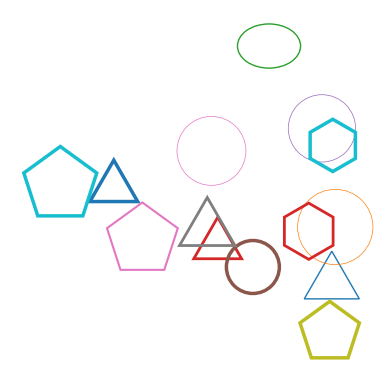[{"shape": "triangle", "thickness": 1, "radius": 0.41, "center": [0.862, 0.265]}, {"shape": "triangle", "thickness": 2.5, "radius": 0.36, "center": [0.296, 0.512]}, {"shape": "circle", "thickness": 0.5, "radius": 0.49, "center": [0.871, 0.41]}, {"shape": "oval", "thickness": 1, "radius": 0.41, "center": [0.699, 0.88]}, {"shape": "triangle", "thickness": 2, "radius": 0.36, "center": [0.565, 0.364]}, {"shape": "hexagon", "thickness": 2, "radius": 0.37, "center": [0.802, 0.399]}, {"shape": "circle", "thickness": 0.5, "radius": 0.44, "center": [0.836, 0.667]}, {"shape": "circle", "thickness": 2.5, "radius": 0.34, "center": [0.657, 0.307]}, {"shape": "pentagon", "thickness": 1.5, "radius": 0.48, "center": [0.37, 0.377]}, {"shape": "circle", "thickness": 0.5, "radius": 0.45, "center": [0.549, 0.608]}, {"shape": "triangle", "thickness": 2, "radius": 0.42, "center": [0.538, 0.404]}, {"shape": "pentagon", "thickness": 2.5, "radius": 0.41, "center": [0.856, 0.136]}, {"shape": "pentagon", "thickness": 2.5, "radius": 0.5, "center": [0.157, 0.52]}, {"shape": "hexagon", "thickness": 2.5, "radius": 0.34, "center": [0.864, 0.622]}]